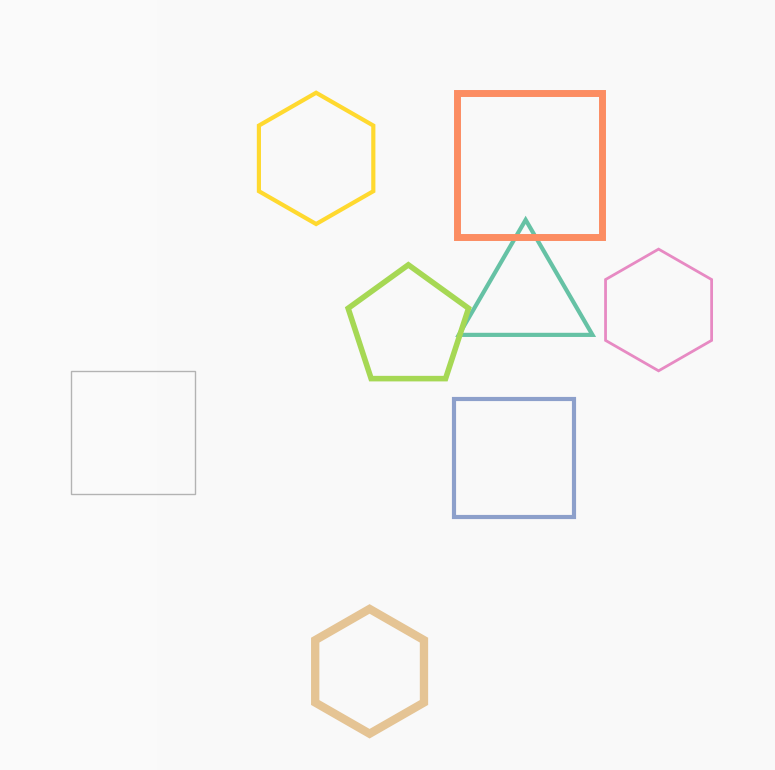[{"shape": "triangle", "thickness": 1.5, "radius": 0.5, "center": [0.678, 0.615]}, {"shape": "square", "thickness": 2.5, "radius": 0.47, "center": [0.683, 0.785]}, {"shape": "square", "thickness": 1.5, "radius": 0.39, "center": [0.663, 0.405]}, {"shape": "hexagon", "thickness": 1, "radius": 0.4, "center": [0.85, 0.597]}, {"shape": "pentagon", "thickness": 2, "radius": 0.41, "center": [0.527, 0.574]}, {"shape": "hexagon", "thickness": 1.5, "radius": 0.43, "center": [0.408, 0.794]}, {"shape": "hexagon", "thickness": 3, "radius": 0.41, "center": [0.477, 0.128]}, {"shape": "square", "thickness": 0.5, "radius": 0.4, "center": [0.172, 0.438]}]